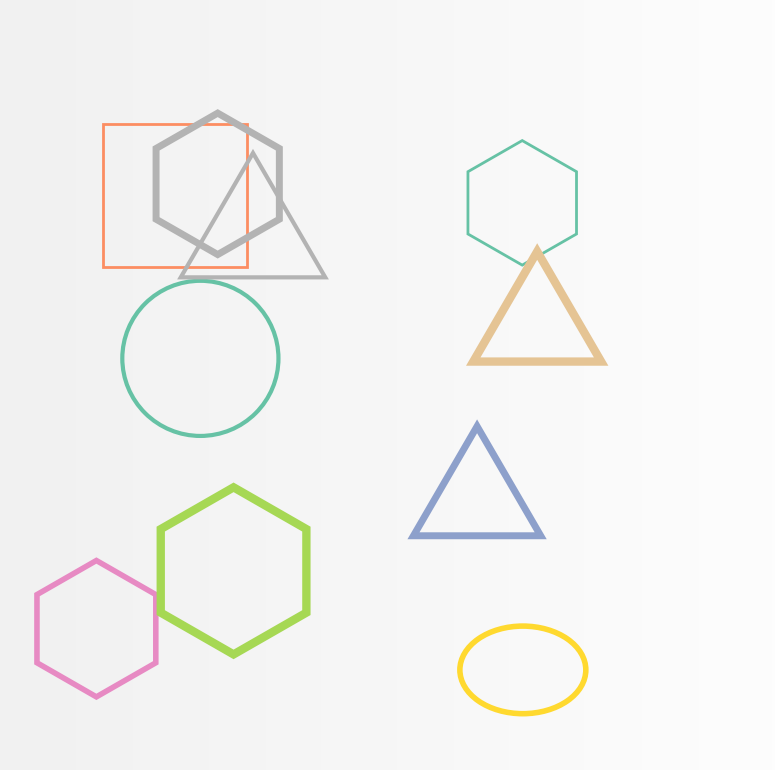[{"shape": "hexagon", "thickness": 1, "radius": 0.4, "center": [0.674, 0.737]}, {"shape": "circle", "thickness": 1.5, "radius": 0.5, "center": [0.259, 0.535]}, {"shape": "square", "thickness": 1, "radius": 0.46, "center": [0.226, 0.746]}, {"shape": "triangle", "thickness": 2.5, "radius": 0.47, "center": [0.616, 0.352]}, {"shape": "hexagon", "thickness": 2, "radius": 0.44, "center": [0.124, 0.184]}, {"shape": "hexagon", "thickness": 3, "radius": 0.54, "center": [0.301, 0.259]}, {"shape": "oval", "thickness": 2, "radius": 0.41, "center": [0.675, 0.13]}, {"shape": "triangle", "thickness": 3, "radius": 0.48, "center": [0.693, 0.578]}, {"shape": "hexagon", "thickness": 2.5, "radius": 0.46, "center": [0.281, 0.761]}, {"shape": "triangle", "thickness": 1.5, "radius": 0.54, "center": [0.326, 0.694]}]